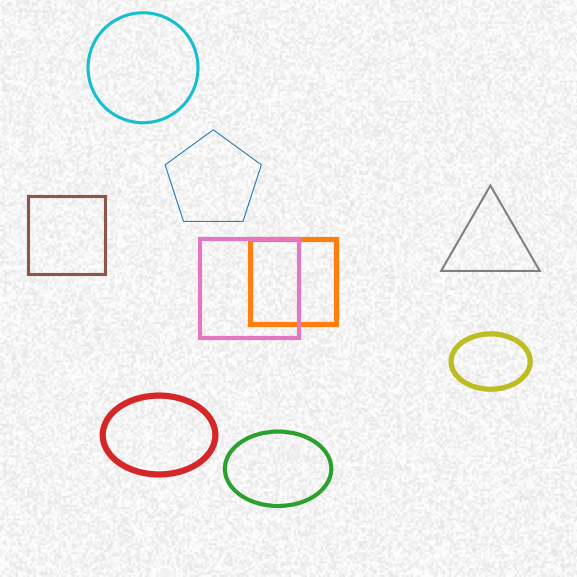[{"shape": "pentagon", "thickness": 0.5, "radius": 0.44, "center": [0.369, 0.687]}, {"shape": "square", "thickness": 2.5, "radius": 0.37, "center": [0.507, 0.512]}, {"shape": "oval", "thickness": 2, "radius": 0.46, "center": [0.482, 0.187]}, {"shape": "oval", "thickness": 3, "radius": 0.49, "center": [0.275, 0.246]}, {"shape": "square", "thickness": 1.5, "radius": 0.34, "center": [0.115, 0.592]}, {"shape": "square", "thickness": 2, "radius": 0.43, "center": [0.432, 0.499]}, {"shape": "triangle", "thickness": 1, "radius": 0.49, "center": [0.849, 0.579]}, {"shape": "oval", "thickness": 2.5, "radius": 0.34, "center": [0.85, 0.373]}, {"shape": "circle", "thickness": 1.5, "radius": 0.48, "center": [0.248, 0.882]}]